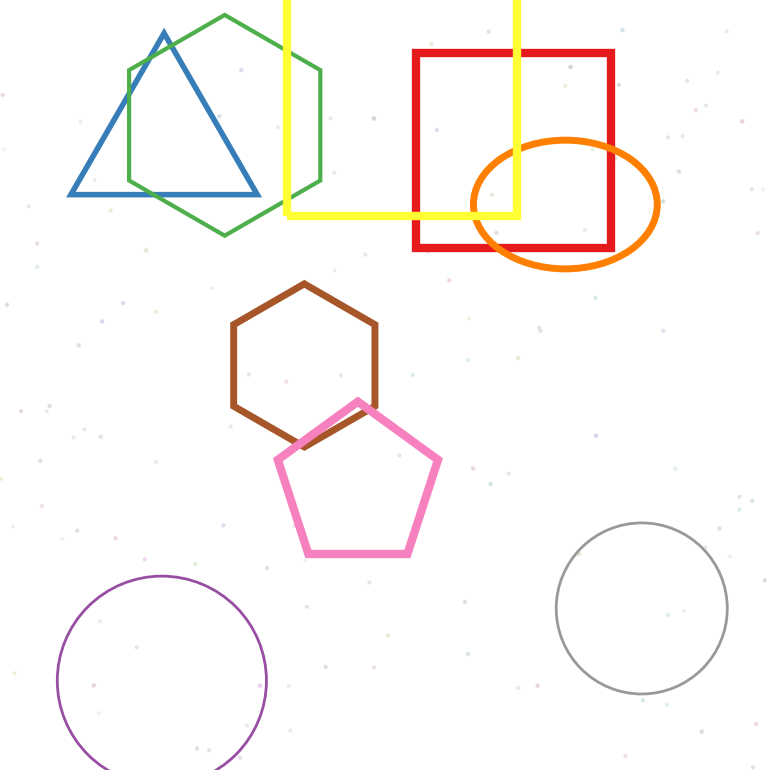[{"shape": "square", "thickness": 3, "radius": 0.63, "center": [0.667, 0.805]}, {"shape": "triangle", "thickness": 2, "radius": 0.7, "center": [0.213, 0.817]}, {"shape": "hexagon", "thickness": 1.5, "radius": 0.72, "center": [0.292, 0.837]}, {"shape": "circle", "thickness": 1, "radius": 0.68, "center": [0.21, 0.116]}, {"shape": "oval", "thickness": 2.5, "radius": 0.6, "center": [0.734, 0.734]}, {"shape": "square", "thickness": 3, "radius": 0.74, "center": [0.522, 0.868]}, {"shape": "hexagon", "thickness": 2.5, "radius": 0.53, "center": [0.395, 0.525]}, {"shape": "pentagon", "thickness": 3, "radius": 0.55, "center": [0.465, 0.369]}, {"shape": "circle", "thickness": 1, "radius": 0.56, "center": [0.833, 0.21]}]